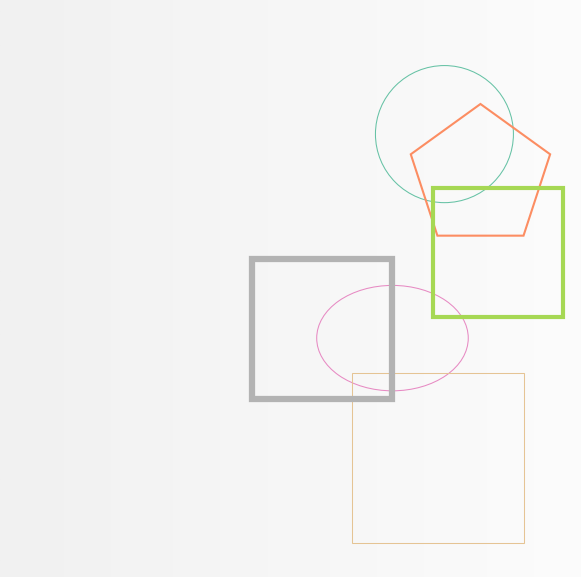[{"shape": "circle", "thickness": 0.5, "radius": 0.59, "center": [0.765, 0.767]}, {"shape": "pentagon", "thickness": 1, "radius": 0.63, "center": [0.827, 0.693]}, {"shape": "oval", "thickness": 0.5, "radius": 0.65, "center": [0.675, 0.414]}, {"shape": "square", "thickness": 2, "radius": 0.56, "center": [0.857, 0.562]}, {"shape": "square", "thickness": 0.5, "radius": 0.74, "center": [0.753, 0.206]}, {"shape": "square", "thickness": 3, "radius": 0.6, "center": [0.554, 0.429]}]